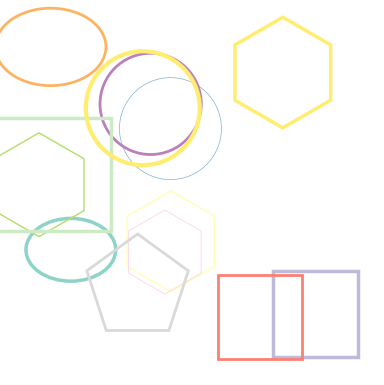[{"shape": "oval", "thickness": 2.5, "radius": 0.58, "center": [0.184, 0.351]}, {"shape": "hexagon", "thickness": 1, "radius": 0.65, "center": [0.444, 0.373]}, {"shape": "square", "thickness": 2.5, "radius": 0.55, "center": [0.819, 0.185]}, {"shape": "square", "thickness": 2, "radius": 0.55, "center": [0.675, 0.177]}, {"shape": "circle", "thickness": 0.5, "radius": 0.66, "center": [0.443, 0.666]}, {"shape": "oval", "thickness": 2, "radius": 0.72, "center": [0.132, 0.878]}, {"shape": "hexagon", "thickness": 1, "radius": 0.67, "center": [0.101, 0.52]}, {"shape": "hexagon", "thickness": 0.5, "radius": 0.55, "center": [0.428, 0.345]}, {"shape": "pentagon", "thickness": 2, "radius": 0.69, "center": [0.357, 0.254]}, {"shape": "circle", "thickness": 2, "radius": 0.66, "center": [0.391, 0.73]}, {"shape": "square", "thickness": 2.5, "radius": 0.74, "center": [0.142, 0.546]}, {"shape": "circle", "thickness": 3, "radius": 0.74, "center": [0.371, 0.719]}, {"shape": "hexagon", "thickness": 2.5, "radius": 0.72, "center": [0.735, 0.812]}]